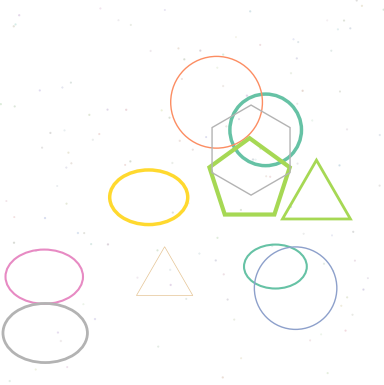[{"shape": "circle", "thickness": 2.5, "radius": 0.46, "center": [0.69, 0.663]}, {"shape": "oval", "thickness": 1.5, "radius": 0.41, "center": [0.715, 0.308]}, {"shape": "circle", "thickness": 1, "radius": 0.6, "center": [0.563, 0.734]}, {"shape": "circle", "thickness": 1, "radius": 0.54, "center": [0.768, 0.252]}, {"shape": "oval", "thickness": 1.5, "radius": 0.5, "center": [0.115, 0.281]}, {"shape": "triangle", "thickness": 2, "radius": 0.51, "center": [0.822, 0.482]}, {"shape": "pentagon", "thickness": 3, "radius": 0.55, "center": [0.648, 0.532]}, {"shape": "oval", "thickness": 2.5, "radius": 0.51, "center": [0.386, 0.488]}, {"shape": "triangle", "thickness": 0.5, "radius": 0.42, "center": [0.428, 0.275]}, {"shape": "oval", "thickness": 2, "radius": 0.55, "center": [0.117, 0.135]}, {"shape": "hexagon", "thickness": 1, "radius": 0.58, "center": [0.652, 0.61]}]